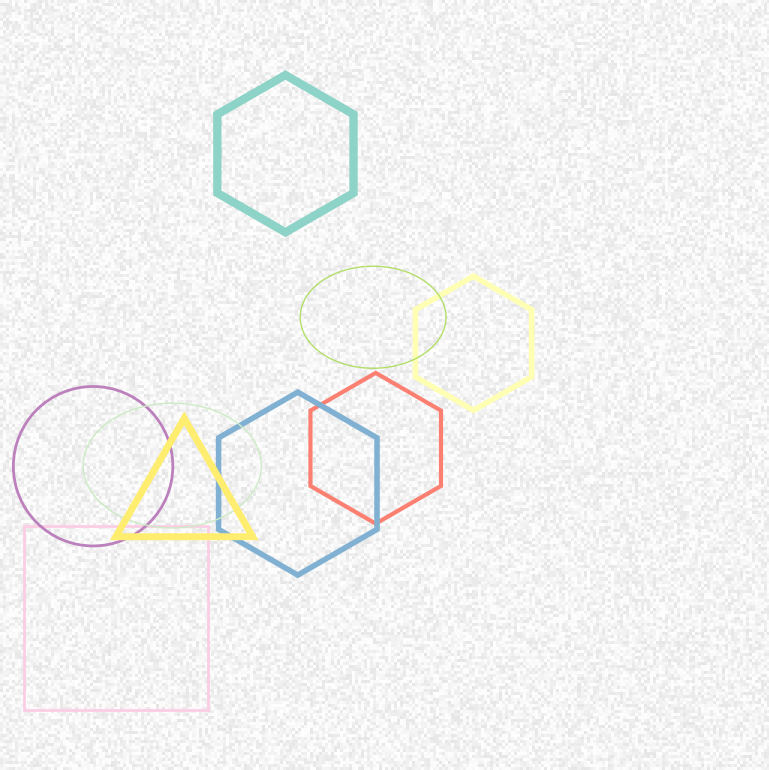[{"shape": "hexagon", "thickness": 3, "radius": 0.51, "center": [0.371, 0.8]}, {"shape": "hexagon", "thickness": 2, "radius": 0.44, "center": [0.615, 0.554]}, {"shape": "hexagon", "thickness": 1.5, "radius": 0.49, "center": [0.488, 0.418]}, {"shape": "hexagon", "thickness": 2, "radius": 0.59, "center": [0.387, 0.372]}, {"shape": "oval", "thickness": 0.5, "radius": 0.47, "center": [0.485, 0.588]}, {"shape": "square", "thickness": 1, "radius": 0.6, "center": [0.151, 0.197]}, {"shape": "circle", "thickness": 1, "radius": 0.52, "center": [0.121, 0.395]}, {"shape": "oval", "thickness": 0.5, "radius": 0.58, "center": [0.224, 0.395]}, {"shape": "triangle", "thickness": 2.5, "radius": 0.51, "center": [0.239, 0.354]}]